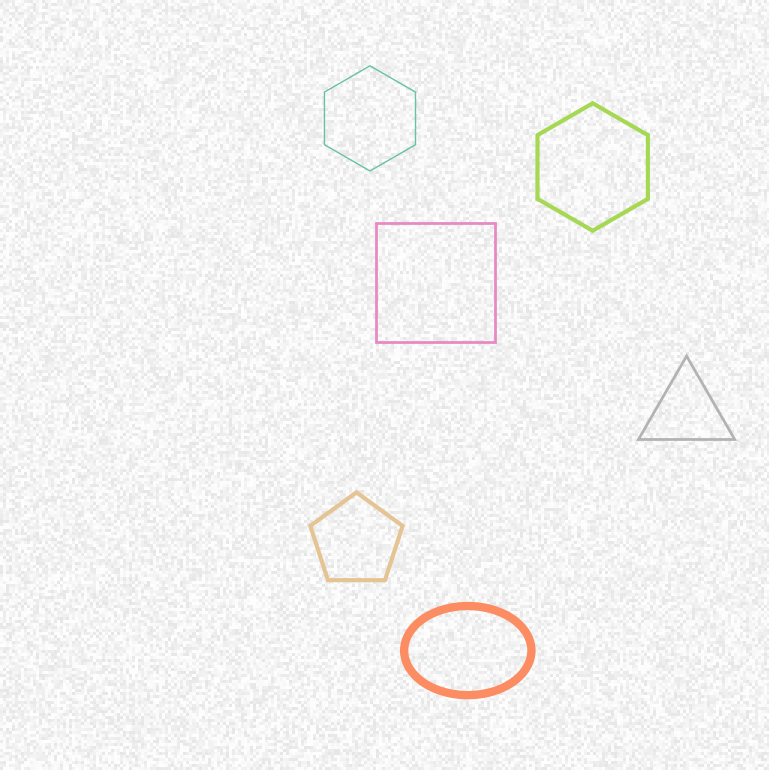[{"shape": "hexagon", "thickness": 0.5, "radius": 0.34, "center": [0.48, 0.846]}, {"shape": "oval", "thickness": 3, "radius": 0.41, "center": [0.608, 0.155]}, {"shape": "square", "thickness": 1, "radius": 0.39, "center": [0.566, 0.633]}, {"shape": "hexagon", "thickness": 1.5, "radius": 0.41, "center": [0.77, 0.783]}, {"shape": "pentagon", "thickness": 1.5, "radius": 0.32, "center": [0.463, 0.298]}, {"shape": "triangle", "thickness": 1, "radius": 0.36, "center": [0.892, 0.465]}]